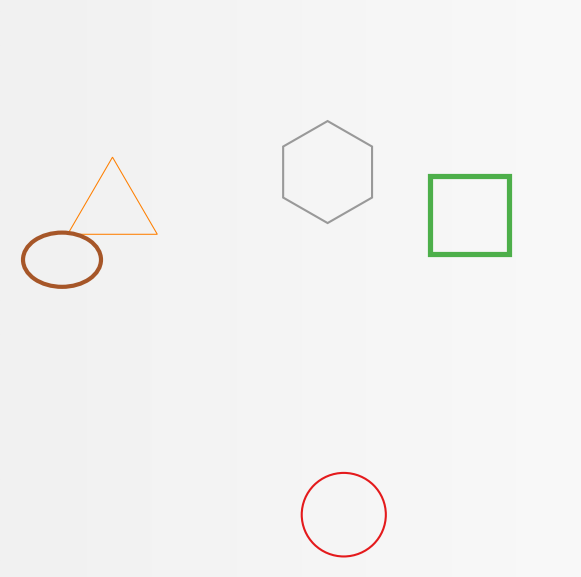[{"shape": "circle", "thickness": 1, "radius": 0.36, "center": [0.591, 0.108]}, {"shape": "square", "thickness": 2.5, "radius": 0.34, "center": [0.808, 0.627]}, {"shape": "triangle", "thickness": 0.5, "radius": 0.45, "center": [0.194, 0.638]}, {"shape": "oval", "thickness": 2, "radius": 0.34, "center": [0.107, 0.549]}, {"shape": "hexagon", "thickness": 1, "radius": 0.44, "center": [0.564, 0.701]}]